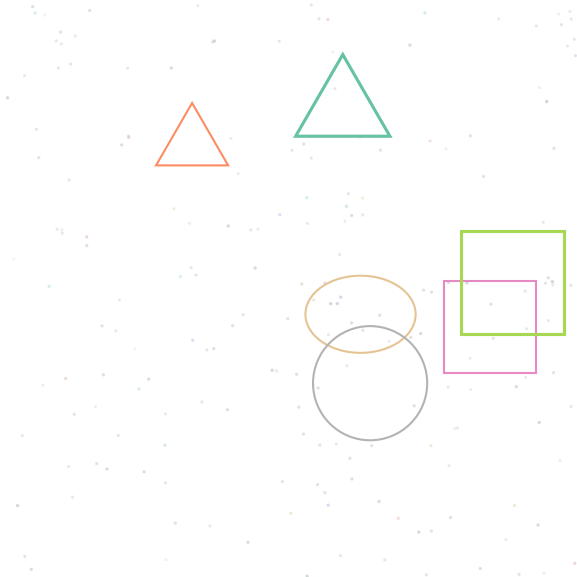[{"shape": "triangle", "thickness": 1.5, "radius": 0.47, "center": [0.594, 0.81]}, {"shape": "triangle", "thickness": 1, "radius": 0.36, "center": [0.333, 0.749]}, {"shape": "square", "thickness": 1, "radius": 0.4, "center": [0.849, 0.433]}, {"shape": "square", "thickness": 1.5, "radius": 0.45, "center": [0.888, 0.51]}, {"shape": "oval", "thickness": 1, "radius": 0.48, "center": [0.624, 0.455]}, {"shape": "circle", "thickness": 1, "radius": 0.49, "center": [0.641, 0.336]}]